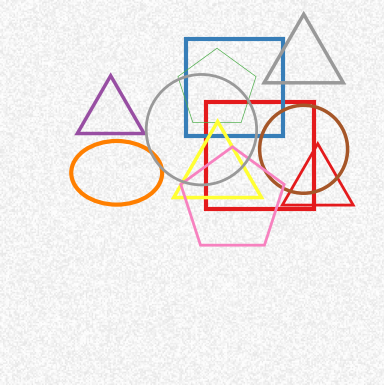[{"shape": "square", "thickness": 3, "radius": 0.7, "center": [0.675, 0.596]}, {"shape": "triangle", "thickness": 2, "radius": 0.53, "center": [0.825, 0.52]}, {"shape": "square", "thickness": 3, "radius": 0.63, "center": [0.609, 0.773]}, {"shape": "pentagon", "thickness": 0.5, "radius": 0.53, "center": [0.564, 0.768]}, {"shape": "triangle", "thickness": 2.5, "radius": 0.5, "center": [0.287, 0.703]}, {"shape": "oval", "thickness": 3, "radius": 0.59, "center": [0.303, 0.551]}, {"shape": "triangle", "thickness": 2.5, "radius": 0.66, "center": [0.565, 0.553]}, {"shape": "circle", "thickness": 2.5, "radius": 0.57, "center": [0.789, 0.612]}, {"shape": "pentagon", "thickness": 2, "radius": 0.71, "center": [0.604, 0.477]}, {"shape": "circle", "thickness": 2, "radius": 0.72, "center": [0.523, 0.663]}, {"shape": "triangle", "thickness": 2.5, "radius": 0.59, "center": [0.789, 0.844]}]